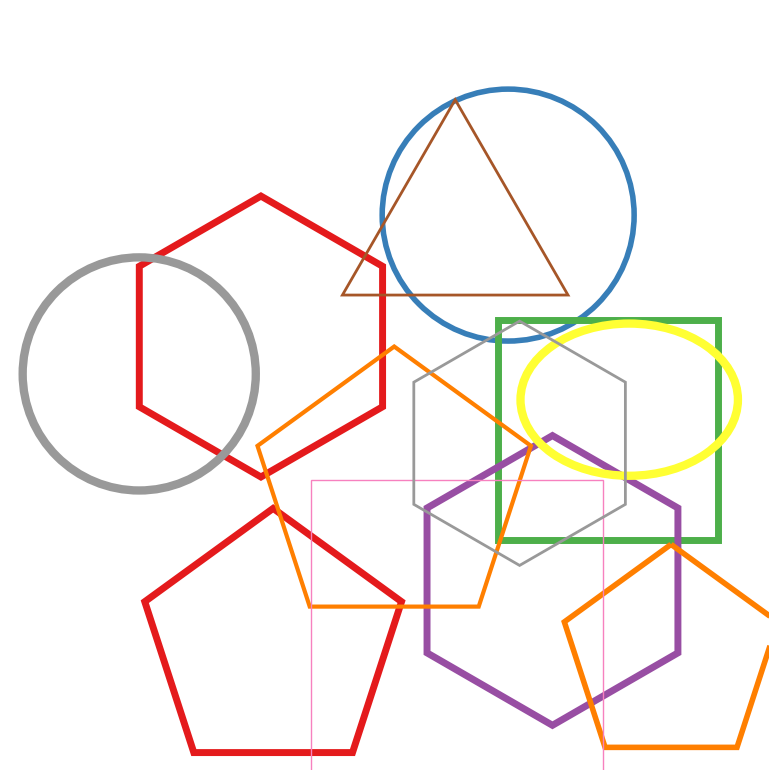[{"shape": "hexagon", "thickness": 2.5, "radius": 0.91, "center": [0.339, 0.563]}, {"shape": "pentagon", "thickness": 2.5, "radius": 0.88, "center": [0.355, 0.164]}, {"shape": "circle", "thickness": 2, "radius": 0.82, "center": [0.66, 0.721]}, {"shape": "square", "thickness": 2.5, "radius": 0.71, "center": [0.789, 0.442]}, {"shape": "hexagon", "thickness": 2.5, "radius": 0.94, "center": [0.717, 0.246]}, {"shape": "pentagon", "thickness": 2, "radius": 0.73, "center": [0.871, 0.147]}, {"shape": "pentagon", "thickness": 1.5, "radius": 0.93, "center": [0.512, 0.363]}, {"shape": "oval", "thickness": 3, "radius": 0.71, "center": [0.817, 0.481]}, {"shape": "triangle", "thickness": 1, "radius": 0.85, "center": [0.591, 0.701]}, {"shape": "square", "thickness": 0.5, "radius": 0.95, "center": [0.594, 0.188]}, {"shape": "circle", "thickness": 3, "radius": 0.76, "center": [0.181, 0.514]}, {"shape": "hexagon", "thickness": 1, "radius": 0.79, "center": [0.675, 0.424]}]